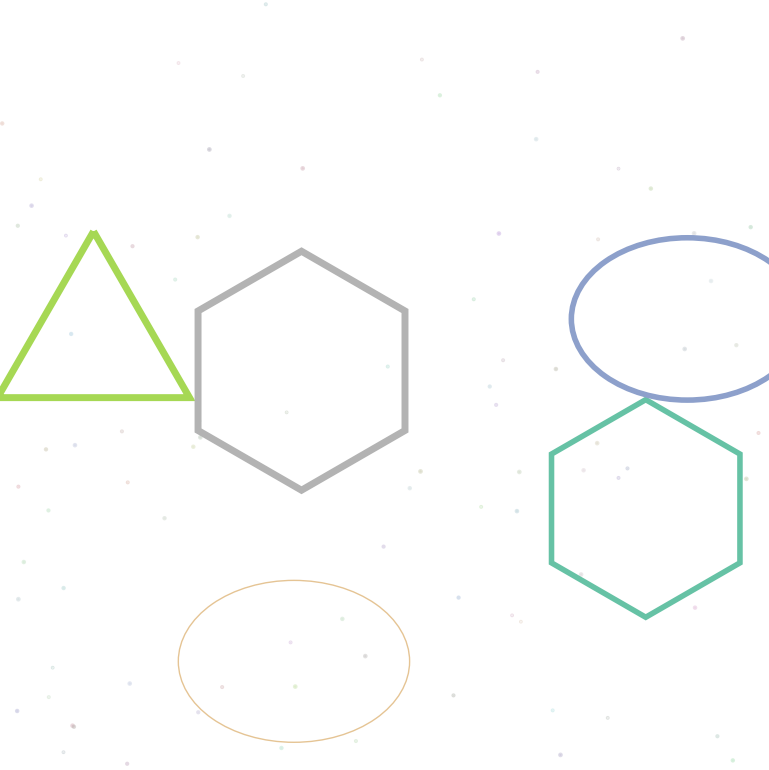[{"shape": "hexagon", "thickness": 2, "radius": 0.71, "center": [0.839, 0.34]}, {"shape": "oval", "thickness": 2, "radius": 0.75, "center": [0.893, 0.586]}, {"shape": "triangle", "thickness": 2.5, "radius": 0.72, "center": [0.121, 0.556]}, {"shape": "oval", "thickness": 0.5, "radius": 0.75, "center": [0.382, 0.141]}, {"shape": "hexagon", "thickness": 2.5, "radius": 0.78, "center": [0.392, 0.519]}]